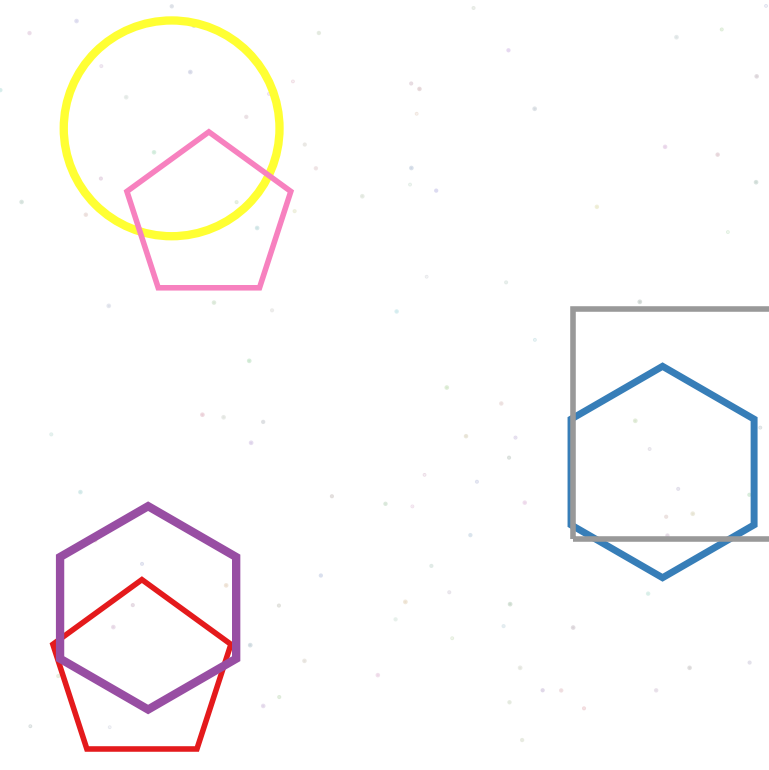[{"shape": "pentagon", "thickness": 2, "radius": 0.61, "center": [0.184, 0.126]}, {"shape": "hexagon", "thickness": 2.5, "radius": 0.69, "center": [0.86, 0.387]}, {"shape": "hexagon", "thickness": 3, "radius": 0.66, "center": [0.192, 0.211]}, {"shape": "circle", "thickness": 3, "radius": 0.7, "center": [0.223, 0.833]}, {"shape": "pentagon", "thickness": 2, "radius": 0.56, "center": [0.271, 0.717]}, {"shape": "square", "thickness": 2, "radius": 0.75, "center": [0.893, 0.45]}]